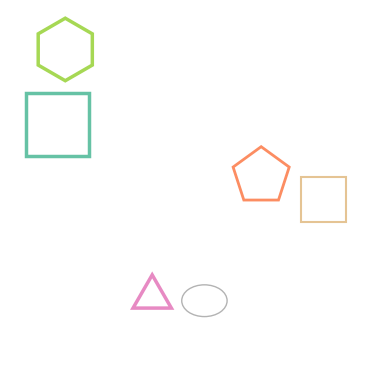[{"shape": "square", "thickness": 2.5, "radius": 0.41, "center": [0.15, 0.677]}, {"shape": "pentagon", "thickness": 2, "radius": 0.38, "center": [0.678, 0.542]}, {"shape": "triangle", "thickness": 2.5, "radius": 0.29, "center": [0.395, 0.229]}, {"shape": "hexagon", "thickness": 2.5, "radius": 0.41, "center": [0.17, 0.872]}, {"shape": "square", "thickness": 1.5, "radius": 0.29, "center": [0.841, 0.482]}, {"shape": "oval", "thickness": 1, "radius": 0.29, "center": [0.531, 0.219]}]